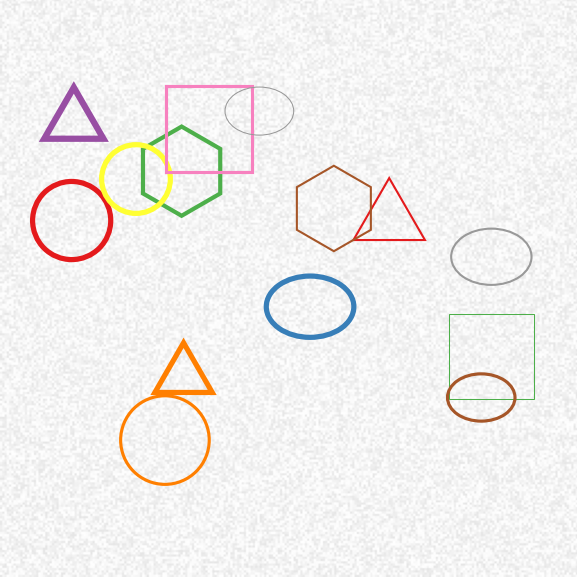[{"shape": "circle", "thickness": 2.5, "radius": 0.34, "center": [0.124, 0.617]}, {"shape": "triangle", "thickness": 1, "radius": 0.36, "center": [0.674, 0.619]}, {"shape": "oval", "thickness": 2.5, "radius": 0.38, "center": [0.537, 0.468]}, {"shape": "hexagon", "thickness": 2, "radius": 0.39, "center": [0.314, 0.703]}, {"shape": "square", "thickness": 0.5, "radius": 0.37, "center": [0.851, 0.382]}, {"shape": "triangle", "thickness": 3, "radius": 0.3, "center": [0.128, 0.789]}, {"shape": "circle", "thickness": 1.5, "radius": 0.38, "center": [0.286, 0.237]}, {"shape": "triangle", "thickness": 2.5, "radius": 0.29, "center": [0.318, 0.348]}, {"shape": "circle", "thickness": 2.5, "radius": 0.3, "center": [0.235, 0.689]}, {"shape": "hexagon", "thickness": 1, "radius": 0.37, "center": [0.578, 0.638]}, {"shape": "oval", "thickness": 1.5, "radius": 0.29, "center": [0.833, 0.311]}, {"shape": "square", "thickness": 1.5, "radius": 0.37, "center": [0.361, 0.776]}, {"shape": "oval", "thickness": 0.5, "radius": 0.3, "center": [0.449, 0.807]}, {"shape": "oval", "thickness": 1, "radius": 0.35, "center": [0.851, 0.555]}]